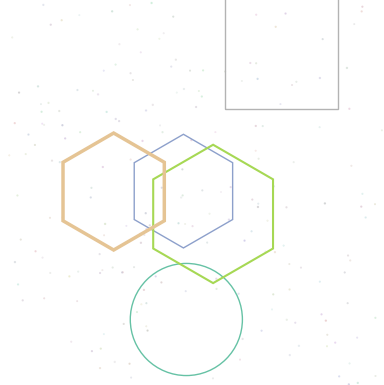[{"shape": "circle", "thickness": 1, "radius": 0.73, "center": [0.484, 0.17]}, {"shape": "hexagon", "thickness": 1, "radius": 0.74, "center": [0.476, 0.504]}, {"shape": "hexagon", "thickness": 1.5, "radius": 0.9, "center": [0.554, 0.444]}, {"shape": "hexagon", "thickness": 2.5, "radius": 0.76, "center": [0.295, 0.503]}, {"shape": "square", "thickness": 1, "radius": 0.74, "center": [0.731, 0.864]}]